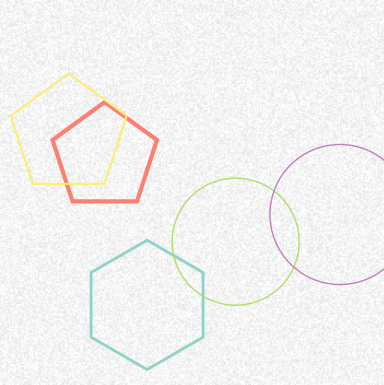[{"shape": "hexagon", "thickness": 2, "radius": 0.84, "center": [0.382, 0.208]}, {"shape": "pentagon", "thickness": 3, "radius": 0.71, "center": [0.272, 0.592]}, {"shape": "circle", "thickness": 1, "radius": 0.82, "center": [0.612, 0.372]}, {"shape": "circle", "thickness": 1, "radius": 0.91, "center": [0.883, 0.443]}, {"shape": "pentagon", "thickness": 1.5, "radius": 0.79, "center": [0.178, 0.651]}]